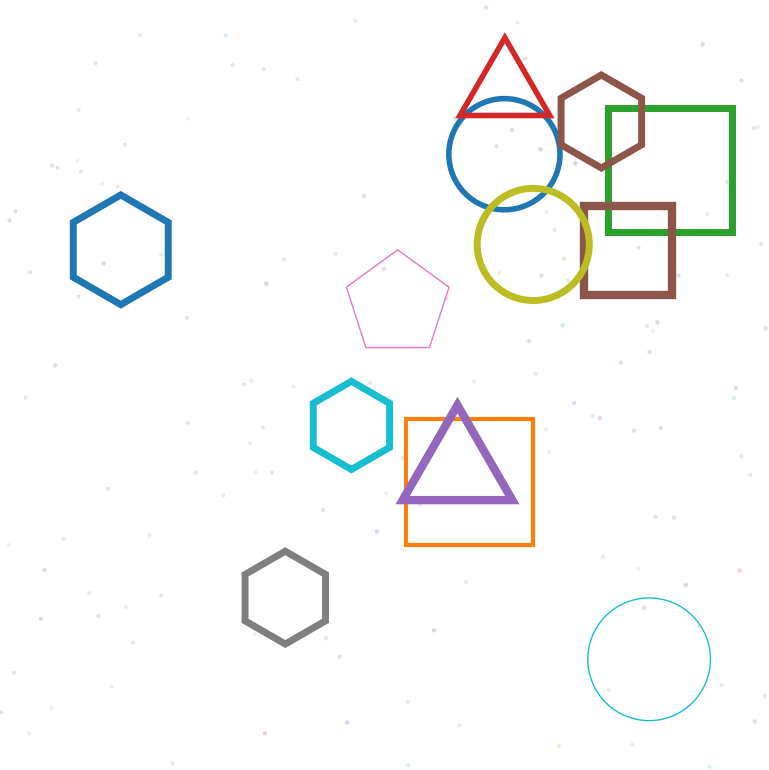[{"shape": "hexagon", "thickness": 2.5, "radius": 0.36, "center": [0.157, 0.676]}, {"shape": "circle", "thickness": 2, "radius": 0.36, "center": [0.655, 0.8]}, {"shape": "square", "thickness": 1.5, "radius": 0.41, "center": [0.609, 0.374]}, {"shape": "square", "thickness": 2.5, "radius": 0.4, "center": [0.871, 0.779]}, {"shape": "triangle", "thickness": 2, "radius": 0.34, "center": [0.656, 0.884]}, {"shape": "triangle", "thickness": 3, "radius": 0.41, "center": [0.594, 0.392]}, {"shape": "hexagon", "thickness": 2.5, "radius": 0.3, "center": [0.781, 0.842]}, {"shape": "square", "thickness": 3, "radius": 0.29, "center": [0.816, 0.675]}, {"shape": "pentagon", "thickness": 0.5, "radius": 0.35, "center": [0.516, 0.605]}, {"shape": "hexagon", "thickness": 2.5, "radius": 0.3, "center": [0.371, 0.224]}, {"shape": "circle", "thickness": 2.5, "radius": 0.36, "center": [0.693, 0.683]}, {"shape": "circle", "thickness": 0.5, "radius": 0.4, "center": [0.843, 0.144]}, {"shape": "hexagon", "thickness": 2.5, "radius": 0.29, "center": [0.456, 0.448]}]